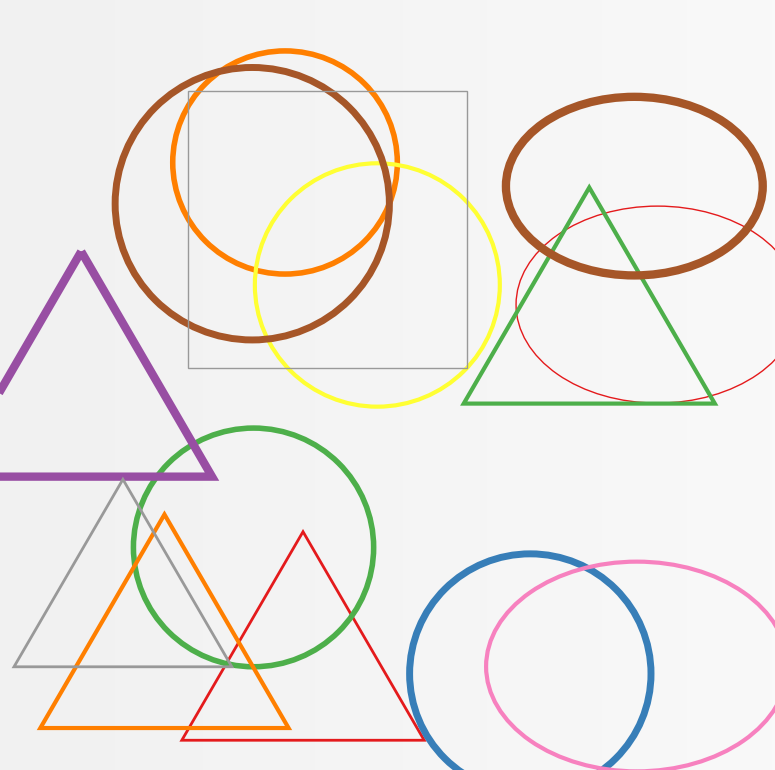[{"shape": "oval", "thickness": 0.5, "radius": 0.91, "center": [0.849, 0.604]}, {"shape": "triangle", "thickness": 1, "radius": 0.9, "center": [0.391, 0.129]}, {"shape": "circle", "thickness": 2.5, "radius": 0.78, "center": [0.684, 0.125]}, {"shape": "triangle", "thickness": 1.5, "radius": 0.94, "center": [0.76, 0.569]}, {"shape": "circle", "thickness": 2, "radius": 0.77, "center": [0.327, 0.289]}, {"shape": "triangle", "thickness": 3, "radius": 0.97, "center": [0.105, 0.478]}, {"shape": "circle", "thickness": 2, "radius": 0.72, "center": [0.368, 0.789]}, {"shape": "triangle", "thickness": 1.5, "radius": 0.92, "center": [0.212, 0.147]}, {"shape": "circle", "thickness": 1.5, "radius": 0.79, "center": [0.487, 0.63]}, {"shape": "oval", "thickness": 3, "radius": 0.83, "center": [0.818, 0.758]}, {"shape": "circle", "thickness": 2.5, "radius": 0.88, "center": [0.325, 0.735]}, {"shape": "oval", "thickness": 1.5, "radius": 0.97, "center": [0.822, 0.134]}, {"shape": "triangle", "thickness": 1, "radius": 0.81, "center": [0.159, 0.215]}, {"shape": "square", "thickness": 0.5, "radius": 0.9, "center": [0.422, 0.702]}]